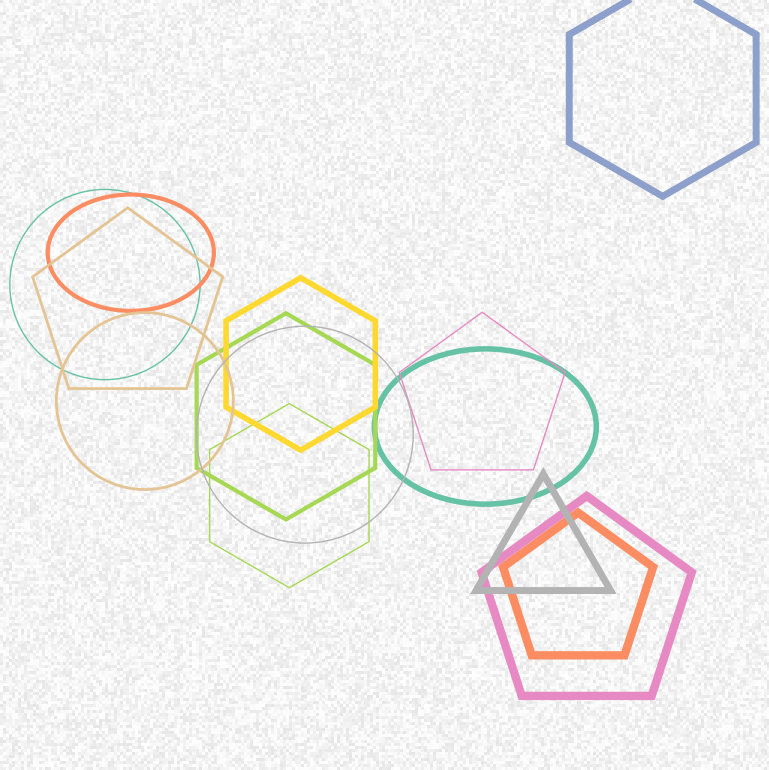[{"shape": "oval", "thickness": 2, "radius": 0.72, "center": [0.63, 0.446]}, {"shape": "circle", "thickness": 0.5, "radius": 0.62, "center": [0.136, 0.63]}, {"shape": "oval", "thickness": 1.5, "radius": 0.54, "center": [0.17, 0.672]}, {"shape": "pentagon", "thickness": 3, "radius": 0.51, "center": [0.751, 0.232]}, {"shape": "hexagon", "thickness": 2.5, "radius": 0.7, "center": [0.861, 0.885]}, {"shape": "pentagon", "thickness": 3, "radius": 0.72, "center": [0.762, 0.212]}, {"shape": "pentagon", "thickness": 0.5, "radius": 0.57, "center": [0.626, 0.481]}, {"shape": "hexagon", "thickness": 0.5, "radius": 0.6, "center": [0.376, 0.356]}, {"shape": "hexagon", "thickness": 1.5, "radius": 0.67, "center": [0.371, 0.459]}, {"shape": "hexagon", "thickness": 2, "radius": 0.56, "center": [0.391, 0.527]}, {"shape": "circle", "thickness": 1, "radius": 0.57, "center": [0.188, 0.479]}, {"shape": "pentagon", "thickness": 1, "radius": 0.65, "center": [0.166, 0.6]}, {"shape": "circle", "thickness": 0.5, "radius": 0.7, "center": [0.396, 0.436]}, {"shape": "triangle", "thickness": 2.5, "radius": 0.5, "center": [0.706, 0.284]}]